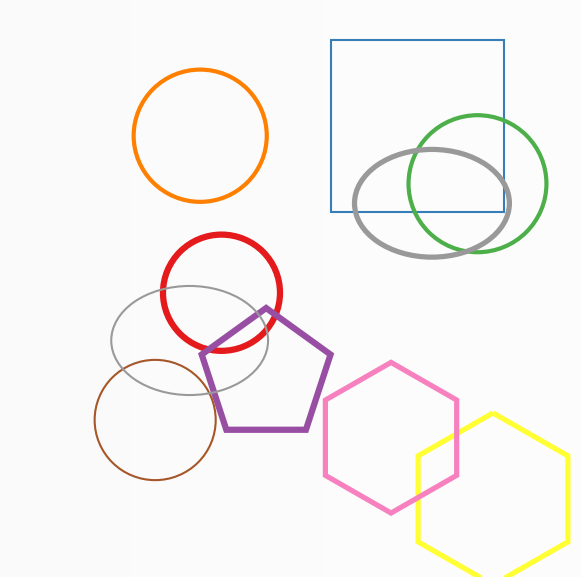[{"shape": "circle", "thickness": 3, "radius": 0.5, "center": [0.381, 0.492]}, {"shape": "square", "thickness": 1, "radius": 0.75, "center": [0.718, 0.781]}, {"shape": "circle", "thickness": 2, "radius": 0.59, "center": [0.821, 0.681]}, {"shape": "pentagon", "thickness": 3, "radius": 0.58, "center": [0.458, 0.349]}, {"shape": "circle", "thickness": 2, "radius": 0.57, "center": [0.344, 0.764]}, {"shape": "hexagon", "thickness": 2.5, "radius": 0.74, "center": [0.848, 0.135]}, {"shape": "circle", "thickness": 1, "radius": 0.52, "center": [0.267, 0.272]}, {"shape": "hexagon", "thickness": 2.5, "radius": 0.65, "center": [0.673, 0.241]}, {"shape": "oval", "thickness": 1, "radius": 0.67, "center": [0.326, 0.41]}, {"shape": "oval", "thickness": 2.5, "radius": 0.67, "center": [0.743, 0.647]}]